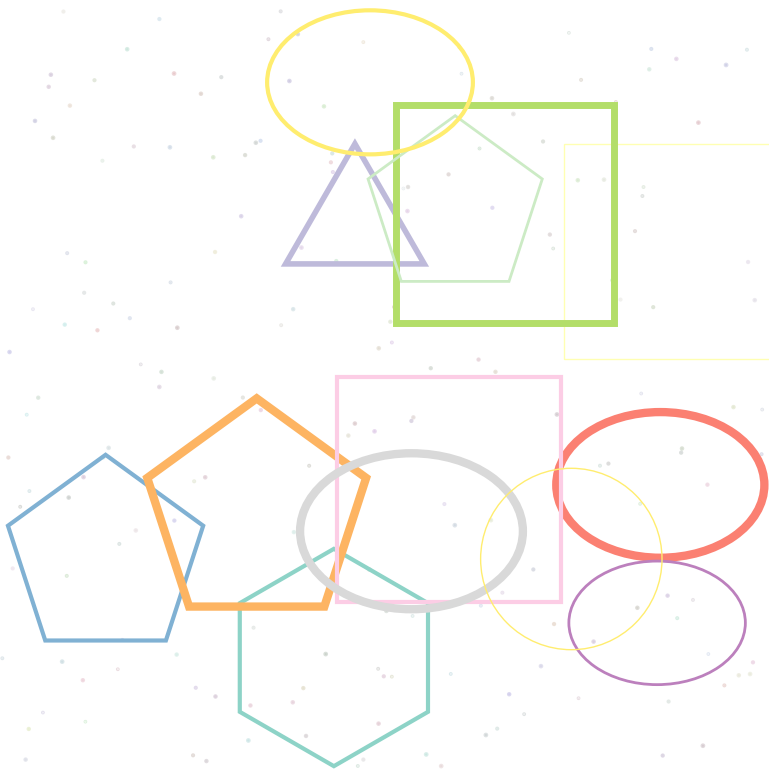[{"shape": "hexagon", "thickness": 1.5, "radius": 0.71, "center": [0.434, 0.146]}, {"shape": "square", "thickness": 0.5, "radius": 0.7, "center": [0.872, 0.674]}, {"shape": "triangle", "thickness": 2, "radius": 0.52, "center": [0.461, 0.709]}, {"shape": "oval", "thickness": 3, "radius": 0.68, "center": [0.858, 0.37]}, {"shape": "pentagon", "thickness": 1.5, "radius": 0.67, "center": [0.137, 0.276]}, {"shape": "pentagon", "thickness": 3, "radius": 0.75, "center": [0.333, 0.333]}, {"shape": "square", "thickness": 2.5, "radius": 0.71, "center": [0.656, 0.722]}, {"shape": "square", "thickness": 1.5, "radius": 0.73, "center": [0.583, 0.364]}, {"shape": "oval", "thickness": 3, "radius": 0.72, "center": [0.534, 0.31]}, {"shape": "oval", "thickness": 1, "radius": 0.57, "center": [0.853, 0.191]}, {"shape": "pentagon", "thickness": 1, "radius": 0.59, "center": [0.591, 0.731]}, {"shape": "oval", "thickness": 1.5, "radius": 0.67, "center": [0.481, 0.893]}, {"shape": "circle", "thickness": 0.5, "radius": 0.59, "center": [0.742, 0.274]}]